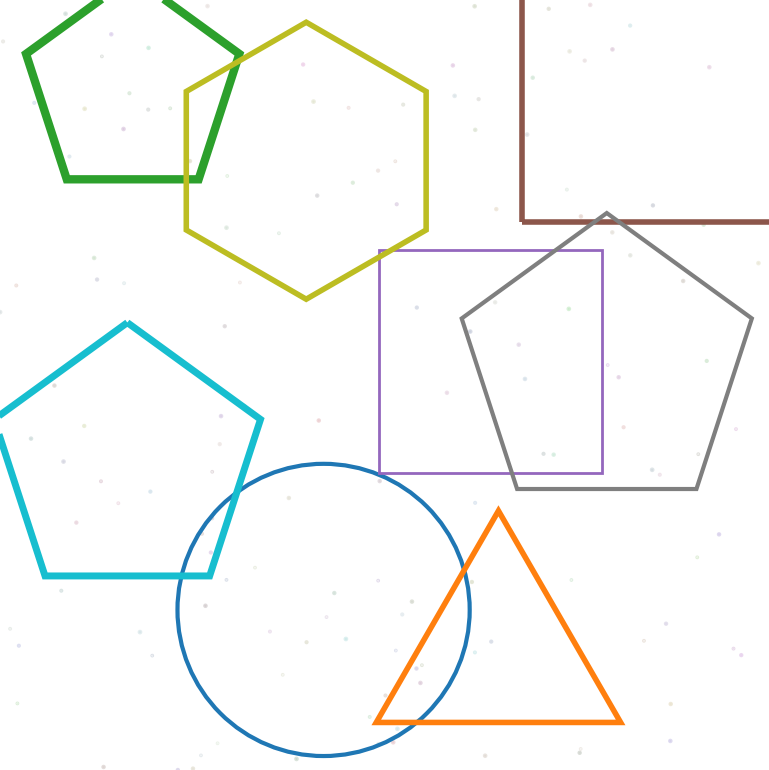[{"shape": "circle", "thickness": 1.5, "radius": 0.95, "center": [0.42, 0.208]}, {"shape": "triangle", "thickness": 2, "radius": 0.92, "center": [0.647, 0.153]}, {"shape": "pentagon", "thickness": 3, "radius": 0.73, "center": [0.172, 0.885]}, {"shape": "square", "thickness": 1, "radius": 0.72, "center": [0.637, 0.531]}, {"shape": "square", "thickness": 2, "radius": 0.85, "center": [0.848, 0.882]}, {"shape": "pentagon", "thickness": 1.5, "radius": 0.99, "center": [0.788, 0.525]}, {"shape": "hexagon", "thickness": 2, "radius": 0.9, "center": [0.398, 0.791]}, {"shape": "pentagon", "thickness": 2.5, "radius": 0.91, "center": [0.165, 0.399]}]